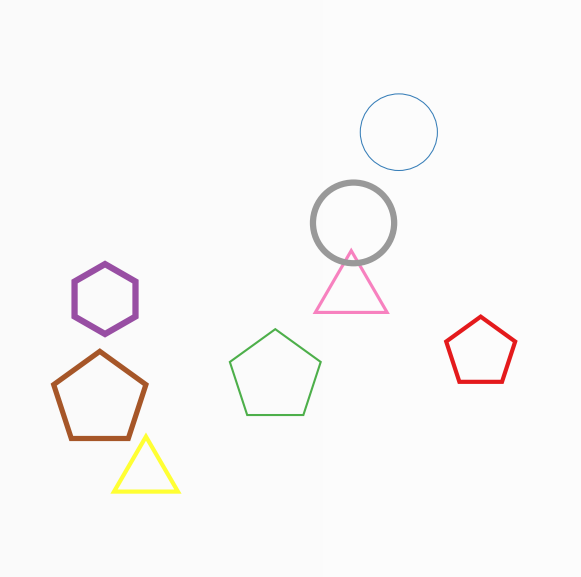[{"shape": "pentagon", "thickness": 2, "radius": 0.31, "center": [0.827, 0.388]}, {"shape": "circle", "thickness": 0.5, "radius": 0.33, "center": [0.686, 0.77]}, {"shape": "pentagon", "thickness": 1, "radius": 0.41, "center": [0.474, 0.347]}, {"shape": "hexagon", "thickness": 3, "radius": 0.3, "center": [0.181, 0.481]}, {"shape": "triangle", "thickness": 2, "radius": 0.32, "center": [0.251, 0.18]}, {"shape": "pentagon", "thickness": 2.5, "radius": 0.42, "center": [0.172, 0.307]}, {"shape": "triangle", "thickness": 1.5, "radius": 0.36, "center": [0.604, 0.494]}, {"shape": "circle", "thickness": 3, "radius": 0.35, "center": [0.608, 0.613]}]